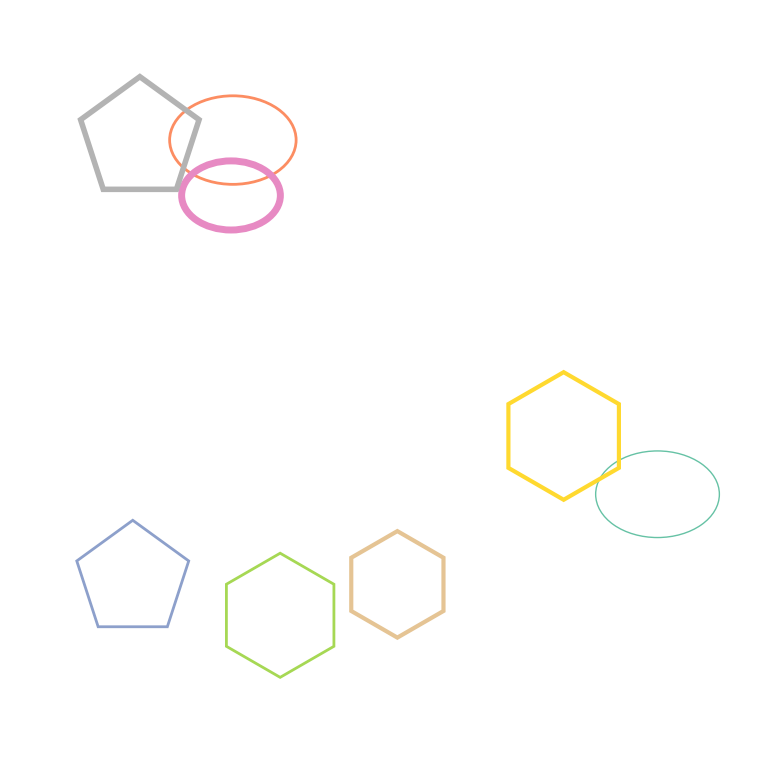[{"shape": "oval", "thickness": 0.5, "radius": 0.4, "center": [0.854, 0.358]}, {"shape": "oval", "thickness": 1, "radius": 0.41, "center": [0.302, 0.818]}, {"shape": "pentagon", "thickness": 1, "radius": 0.38, "center": [0.172, 0.248]}, {"shape": "oval", "thickness": 2.5, "radius": 0.32, "center": [0.3, 0.746]}, {"shape": "hexagon", "thickness": 1, "radius": 0.4, "center": [0.364, 0.201]}, {"shape": "hexagon", "thickness": 1.5, "radius": 0.41, "center": [0.732, 0.434]}, {"shape": "hexagon", "thickness": 1.5, "radius": 0.35, "center": [0.516, 0.241]}, {"shape": "pentagon", "thickness": 2, "radius": 0.4, "center": [0.182, 0.82]}]